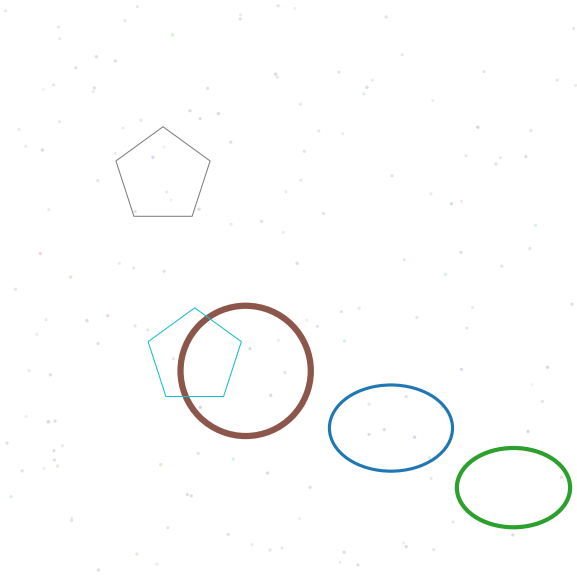[{"shape": "oval", "thickness": 1.5, "radius": 0.53, "center": [0.677, 0.258]}, {"shape": "oval", "thickness": 2, "radius": 0.49, "center": [0.889, 0.155]}, {"shape": "circle", "thickness": 3, "radius": 0.56, "center": [0.425, 0.357]}, {"shape": "pentagon", "thickness": 0.5, "radius": 0.43, "center": [0.282, 0.694]}, {"shape": "pentagon", "thickness": 0.5, "radius": 0.42, "center": [0.337, 0.381]}]